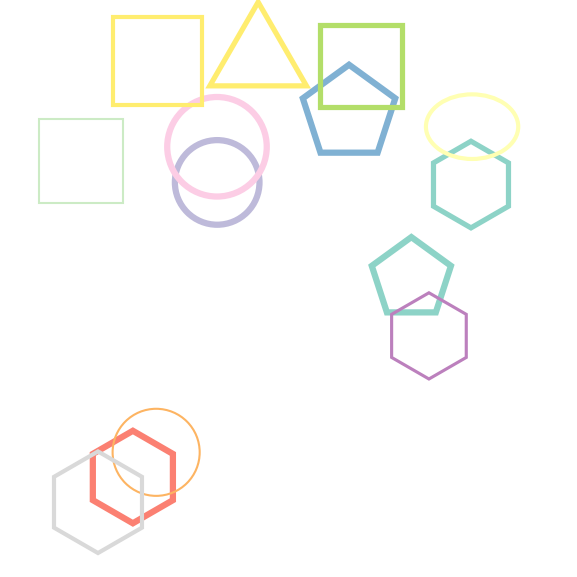[{"shape": "pentagon", "thickness": 3, "radius": 0.36, "center": [0.712, 0.516]}, {"shape": "hexagon", "thickness": 2.5, "radius": 0.37, "center": [0.816, 0.68]}, {"shape": "oval", "thickness": 2, "radius": 0.4, "center": [0.817, 0.78]}, {"shape": "circle", "thickness": 3, "radius": 0.37, "center": [0.376, 0.683]}, {"shape": "hexagon", "thickness": 3, "radius": 0.4, "center": [0.23, 0.173]}, {"shape": "pentagon", "thickness": 3, "radius": 0.42, "center": [0.604, 0.803]}, {"shape": "circle", "thickness": 1, "radius": 0.38, "center": [0.27, 0.216]}, {"shape": "square", "thickness": 2.5, "radius": 0.36, "center": [0.625, 0.885]}, {"shape": "circle", "thickness": 3, "radius": 0.43, "center": [0.376, 0.745]}, {"shape": "hexagon", "thickness": 2, "radius": 0.44, "center": [0.17, 0.129]}, {"shape": "hexagon", "thickness": 1.5, "radius": 0.37, "center": [0.743, 0.418]}, {"shape": "square", "thickness": 1, "radius": 0.36, "center": [0.141, 0.72]}, {"shape": "square", "thickness": 2, "radius": 0.38, "center": [0.272, 0.894]}, {"shape": "triangle", "thickness": 2.5, "radius": 0.48, "center": [0.447, 0.899]}]